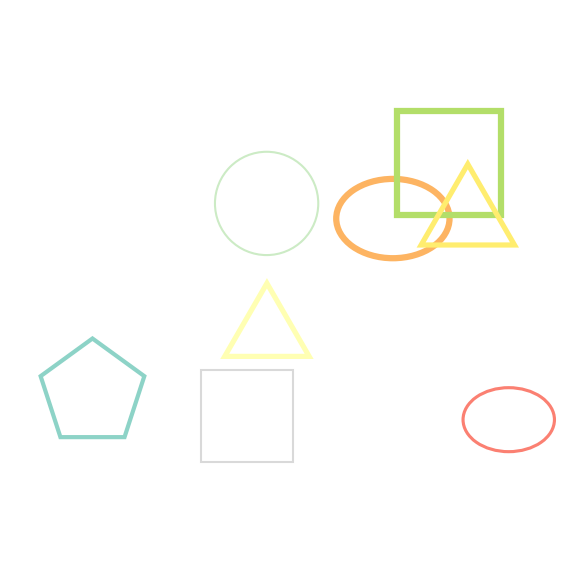[{"shape": "pentagon", "thickness": 2, "radius": 0.47, "center": [0.16, 0.319]}, {"shape": "triangle", "thickness": 2.5, "radius": 0.42, "center": [0.462, 0.424]}, {"shape": "oval", "thickness": 1.5, "radius": 0.4, "center": [0.881, 0.272]}, {"shape": "oval", "thickness": 3, "radius": 0.49, "center": [0.68, 0.621]}, {"shape": "square", "thickness": 3, "radius": 0.45, "center": [0.777, 0.717]}, {"shape": "square", "thickness": 1, "radius": 0.4, "center": [0.428, 0.279]}, {"shape": "circle", "thickness": 1, "radius": 0.45, "center": [0.462, 0.647]}, {"shape": "triangle", "thickness": 2.5, "radius": 0.47, "center": [0.81, 0.622]}]